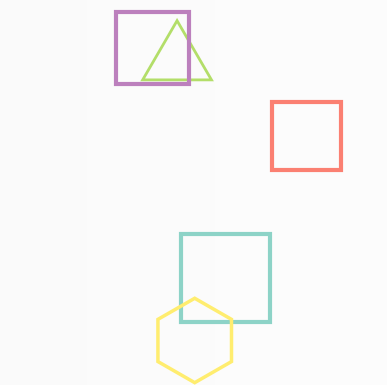[{"shape": "square", "thickness": 3, "radius": 0.57, "center": [0.582, 0.277]}, {"shape": "square", "thickness": 3, "radius": 0.45, "center": [0.79, 0.647]}, {"shape": "triangle", "thickness": 2, "radius": 0.51, "center": [0.457, 0.844]}, {"shape": "square", "thickness": 3, "radius": 0.47, "center": [0.394, 0.876]}, {"shape": "hexagon", "thickness": 2.5, "radius": 0.55, "center": [0.502, 0.116]}]